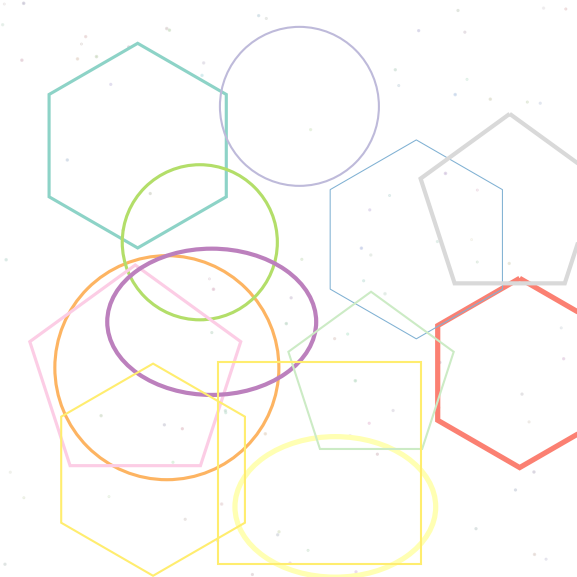[{"shape": "hexagon", "thickness": 1.5, "radius": 0.89, "center": [0.238, 0.747]}, {"shape": "oval", "thickness": 2.5, "radius": 0.87, "center": [0.581, 0.121]}, {"shape": "circle", "thickness": 1, "radius": 0.69, "center": [0.518, 0.815]}, {"shape": "hexagon", "thickness": 2.5, "radius": 0.82, "center": [0.9, 0.353]}, {"shape": "hexagon", "thickness": 0.5, "radius": 0.86, "center": [0.721, 0.585]}, {"shape": "circle", "thickness": 1.5, "radius": 0.97, "center": [0.289, 0.362]}, {"shape": "circle", "thickness": 1.5, "radius": 0.67, "center": [0.346, 0.58]}, {"shape": "pentagon", "thickness": 1.5, "radius": 0.96, "center": [0.234, 0.348]}, {"shape": "pentagon", "thickness": 2, "radius": 0.81, "center": [0.883, 0.64]}, {"shape": "oval", "thickness": 2, "radius": 0.9, "center": [0.367, 0.442]}, {"shape": "pentagon", "thickness": 1, "radius": 0.75, "center": [0.642, 0.343]}, {"shape": "hexagon", "thickness": 1, "radius": 0.92, "center": [0.265, 0.186]}, {"shape": "square", "thickness": 1, "radius": 0.88, "center": [0.554, 0.197]}]